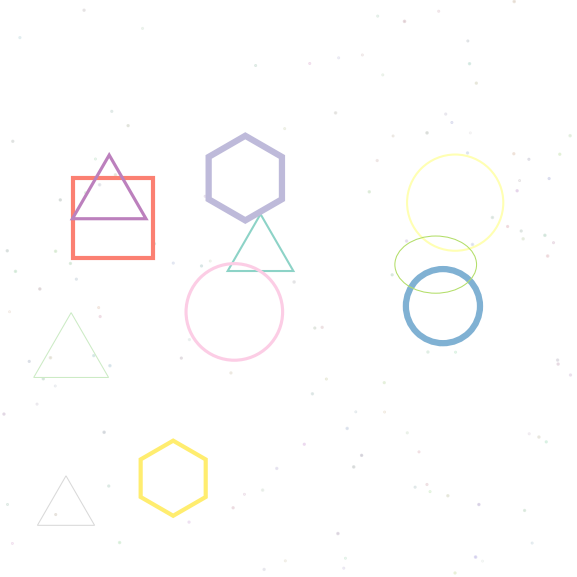[{"shape": "triangle", "thickness": 1, "radius": 0.33, "center": [0.451, 0.563]}, {"shape": "circle", "thickness": 1, "radius": 0.42, "center": [0.788, 0.648]}, {"shape": "hexagon", "thickness": 3, "radius": 0.37, "center": [0.425, 0.691]}, {"shape": "square", "thickness": 2, "radius": 0.35, "center": [0.196, 0.622]}, {"shape": "circle", "thickness": 3, "radius": 0.32, "center": [0.767, 0.469]}, {"shape": "oval", "thickness": 0.5, "radius": 0.35, "center": [0.754, 0.541]}, {"shape": "circle", "thickness": 1.5, "radius": 0.42, "center": [0.406, 0.459]}, {"shape": "triangle", "thickness": 0.5, "radius": 0.29, "center": [0.114, 0.118]}, {"shape": "triangle", "thickness": 1.5, "radius": 0.37, "center": [0.189, 0.657]}, {"shape": "triangle", "thickness": 0.5, "radius": 0.37, "center": [0.123, 0.383]}, {"shape": "hexagon", "thickness": 2, "radius": 0.33, "center": [0.3, 0.171]}]